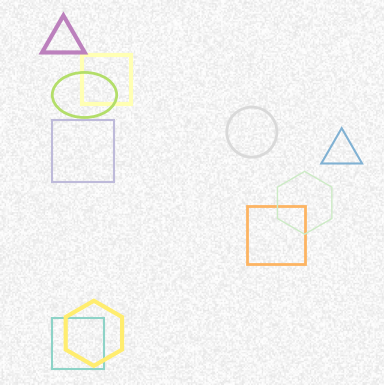[{"shape": "square", "thickness": 1.5, "radius": 0.34, "center": [0.202, 0.108]}, {"shape": "square", "thickness": 3, "radius": 0.32, "center": [0.277, 0.794]}, {"shape": "square", "thickness": 1.5, "radius": 0.4, "center": [0.216, 0.608]}, {"shape": "triangle", "thickness": 1.5, "radius": 0.31, "center": [0.887, 0.606]}, {"shape": "square", "thickness": 2, "radius": 0.38, "center": [0.716, 0.389]}, {"shape": "oval", "thickness": 2, "radius": 0.42, "center": [0.219, 0.753]}, {"shape": "circle", "thickness": 2, "radius": 0.33, "center": [0.654, 0.657]}, {"shape": "triangle", "thickness": 3, "radius": 0.32, "center": [0.165, 0.896]}, {"shape": "hexagon", "thickness": 1, "radius": 0.41, "center": [0.791, 0.473]}, {"shape": "hexagon", "thickness": 3, "radius": 0.42, "center": [0.244, 0.134]}]